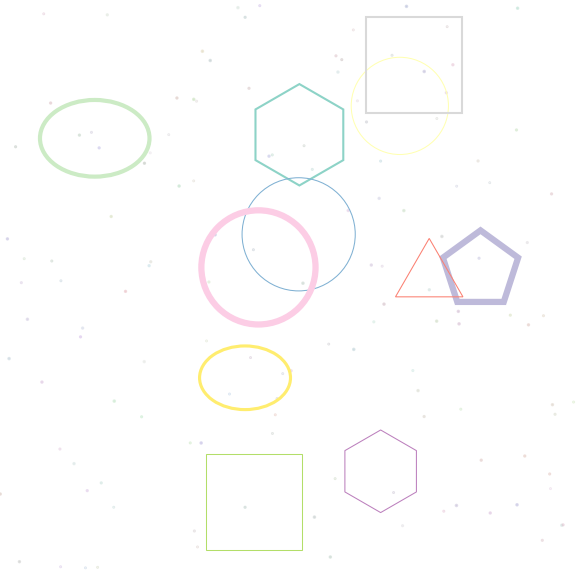[{"shape": "hexagon", "thickness": 1, "radius": 0.44, "center": [0.518, 0.766]}, {"shape": "circle", "thickness": 0.5, "radius": 0.42, "center": [0.692, 0.816]}, {"shape": "pentagon", "thickness": 3, "radius": 0.34, "center": [0.832, 0.532]}, {"shape": "triangle", "thickness": 0.5, "radius": 0.34, "center": [0.743, 0.519]}, {"shape": "circle", "thickness": 0.5, "radius": 0.49, "center": [0.517, 0.593]}, {"shape": "square", "thickness": 0.5, "radius": 0.41, "center": [0.44, 0.13]}, {"shape": "circle", "thickness": 3, "radius": 0.49, "center": [0.448, 0.536]}, {"shape": "square", "thickness": 1, "radius": 0.42, "center": [0.717, 0.887]}, {"shape": "hexagon", "thickness": 0.5, "radius": 0.36, "center": [0.659, 0.183]}, {"shape": "oval", "thickness": 2, "radius": 0.47, "center": [0.164, 0.76]}, {"shape": "oval", "thickness": 1.5, "radius": 0.39, "center": [0.424, 0.345]}]